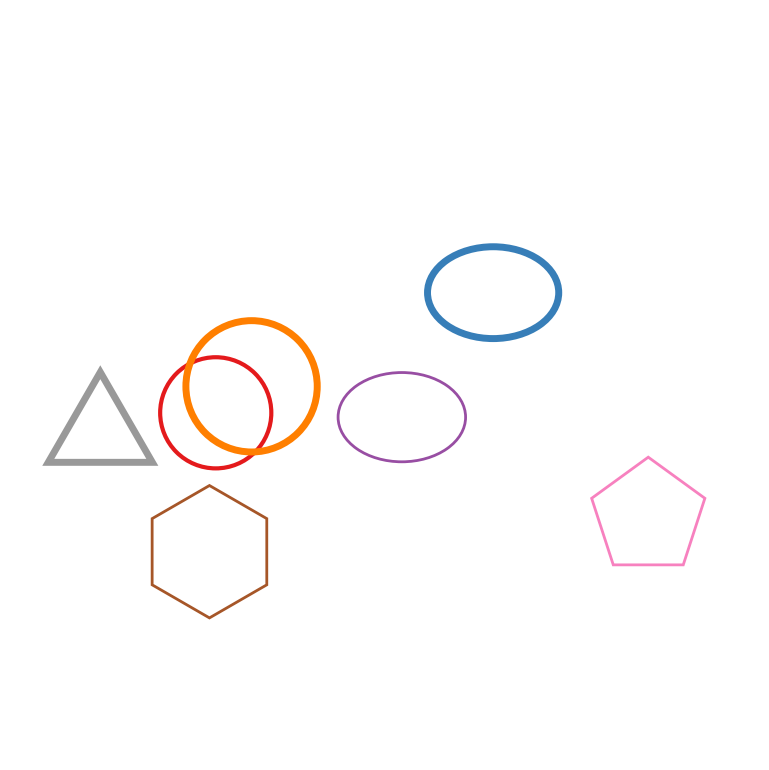[{"shape": "circle", "thickness": 1.5, "radius": 0.36, "center": [0.28, 0.464]}, {"shape": "oval", "thickness": 2.5, "radius": 0.43, "center": [0.64, 0.62]}, {"shape": "oval", "thickness": 1, "radius": 0.41, "center": [0.522, 0.458]}, {"shape": "circle", "thickness": 2.5, "radius": 0.43, "center": [0.327, 0.498]}, {"shape": "hexagon", "thickness": 1, "radius": 0.43, "center": [0.272, 0.283]}, {"shape": "pentagon", "thickness": 1, "radius": 0.39, "center": [0.842, 0.329]}, {"shape": "triangle", "thickness": 2.5, "radius": 0.39, "center": [0.13, 0.439]}]